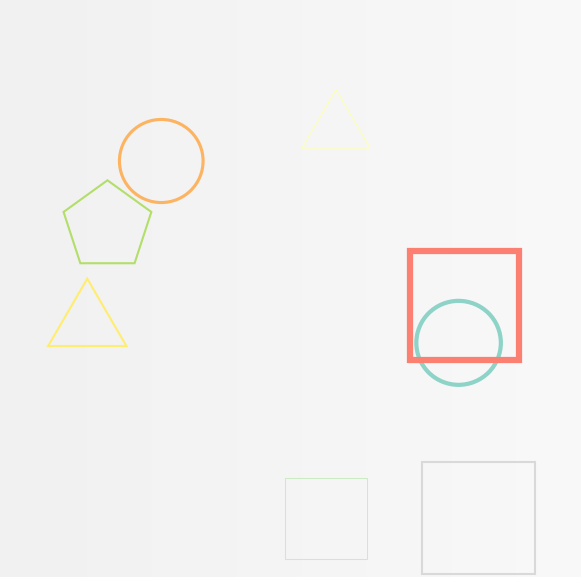[{"shape": "circle", "thickness": 2, "radius": 0.36, "center": [0.789, 0.405]}, {"shape": "triangle", "thickness": 0.5, "radius": 0.34, "center": [0.578, 0.777]}, {"shape": "square", "thickness": 3, "radius": 0.47, "center": [0.799, 0.47]}, {"shape": "circle", "thickness": 1.5, "radius": 0.36, "center": [0.277, 0.72]}, {"shape": "pentagon", "thickness": 1, "radius": 0.4, "center": [0.185, 0.608]}, {"shape": "square", "thickness": 1, "radius": 0.49, "center": [0.823, 0.103]}, {"shape": "square", "thickness": 0.5, "radius": 0.35, "center": [0.56, 0.101]}, {"shape": "triangle", "thickness": 1, "radius": 0.39, "center": [0.15, 0.439]}]